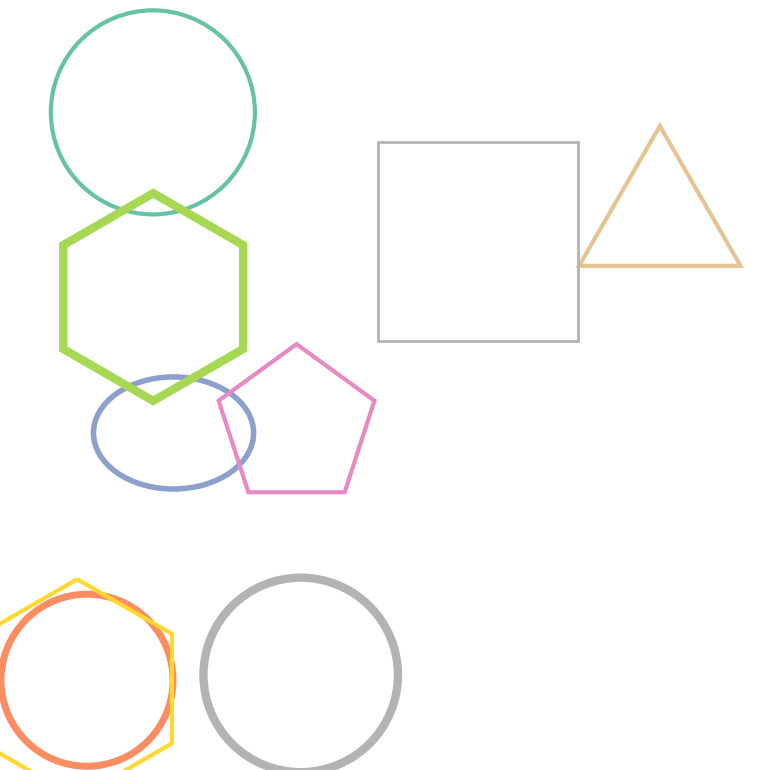[{"shape": "circle", "thickness": 1.5, "radius": 0.66, "center": [0.199, 0.854]}, {"shape": "circle", "thickness": 2.5, "radius": 0.56, "center": [0.113, 0.117]}, {"shape": "oval", "thickness": 2, "radius": 0.52, "center": [0.225, 0.438]}, {"shape": "pentagon", "thickness": 1.5, "radius": 0.53, "center": [0.385, 0.447]}, {"shape": "hexagon", "thickness": 3, "radius": 0.67, "center": [0.199, 0.614]}, {"shape": "hexagon", "thickness": 1.5, "radius": 0.71, "center": [0.1, 0.106]}, {"shape": "triangle", "thickness": 1.5, "radius": 0.61, "center": [0.857, 0.715]}, {"shape": "square", "thickness": 1, "radius": 0.65, "center": [0.621, 0.686]}, {"shape": "circle", "thickness": 3, "radius": 0.63, "center": [0.391, 0.123]}]